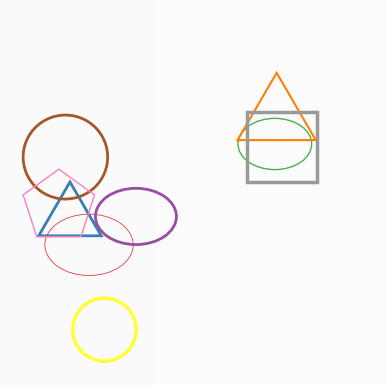[{"shape": "oval", "thickness": 0.5, "radius": 0.57, "center": [0.23, 0.364]}, {"shape": "triangle", "thickness": 2, "radius": 0.47, "center": [0.181, 0.434]}, {"shape": "oval", "thickness": 1, "radius": 0.48, "center": [0.709, 0.626]}, {"shape": "oval", "thickness": 2, "radius": 0.52, "center": [0.351, 0.438]}, {"shape": "triangle", "thickness": 1.5, "radius": 0.58, "center": [0.714, 0.694]}, {"shape": "circle", "thickness": 2.5, "radius": 0.41, "center": [0.269, 0.144]}, {"shape": "circle", "thickness": 2, "radius": 0.55, "center": [0.169, 0.592]}, {"shape": "pentagon", "thickness": 1, "radius": 0.48, "center": [0.152, 0.464]}, {"shape": "square", "thickness": 2.5, "radius": 0.45, "center": [0.728, 0.617]}]